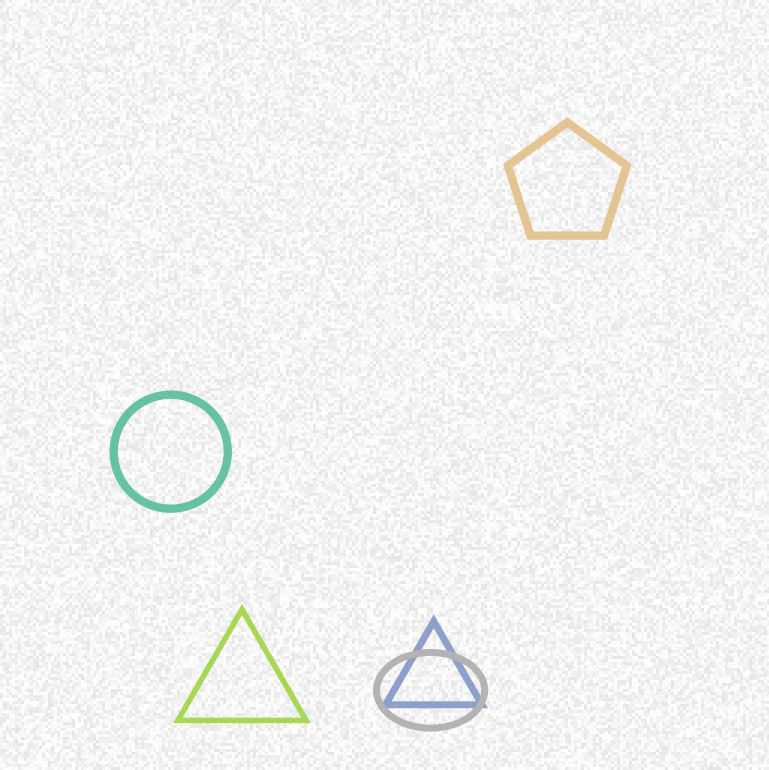[{"shape": "circle", "thickness": 3, "radius": 0.37, "center": [0.222, 0.413]}, {"shape": "triangle", "thickness": 2.5, "radius": 0.36, "center": [0.563, 0.121]}, {"shape": "triangle", "thickness": 2, "radius": 0.48, "center": [0.314, 0.112]}, {"shape": "pentagon", "thickness": 3, "radius": 0.41, "center": [0.737, 0.76]}, {"shape": "oval", "thickness": 2.5, "radius": 0.35, "center": [0.559, 0.103]}]